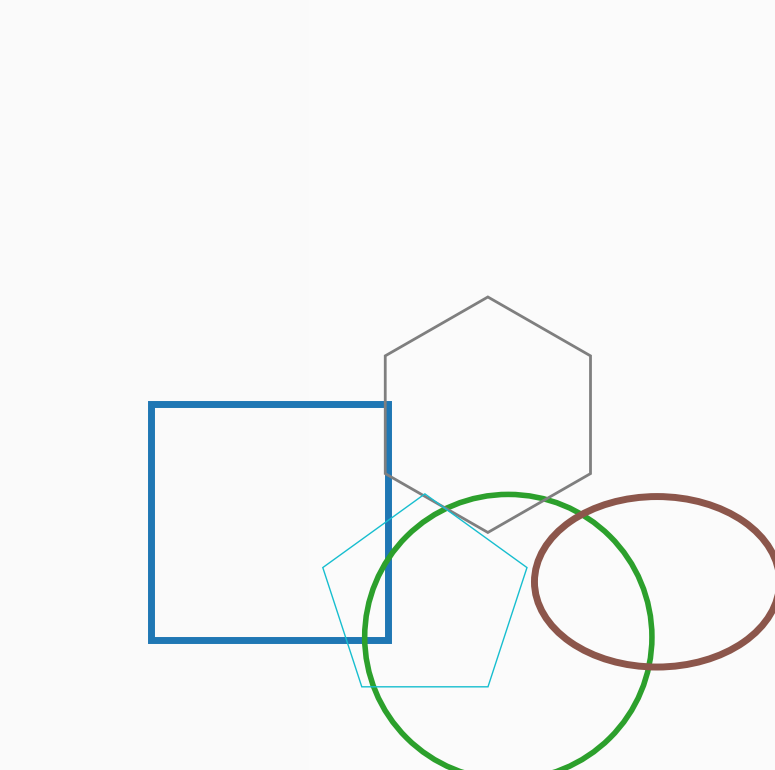[{"shape": "square", "thickness": 2.5, "radius": 0.76, "center": [0.348, 0.322]}, {"shape": "circle", "thickness": 2, "radius": 0.93, "center": [0.656, 0.173]}, {"shape": "oval", "thickness": 2.5, "radius": 0.79, "center": [0.848, 0.244]}, {"shape": "hexagon", "thickness": 1, "radius": 0.76, "center": [0.63, 0.461]}, {"shape": "pentagon", "thickness": 0.5, "radius": 0.69, "center": [0.548, 0.22]}]